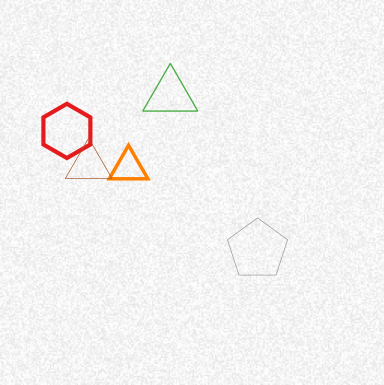[{"shape": "hexagon", "thickness": 3, "radius": 0.35, "center": [0.174, 0.66]}, {"shape": "triangle", "thickness": 1, "radius": 0.41, "center": [0.442, 0.753]}, {"shape": "triangle", "thickness": 2.5, "radius": 0.29, "center": [0.334, 0.565]}, {"shape": "triangle", "thickness": 0.5, "radius": 0.35, "center": [0.23, 0.571]}, {"shape": "pentagon", "thickness": 0.5, "radius": 0.41, "center": [0.669, 0.352]}]